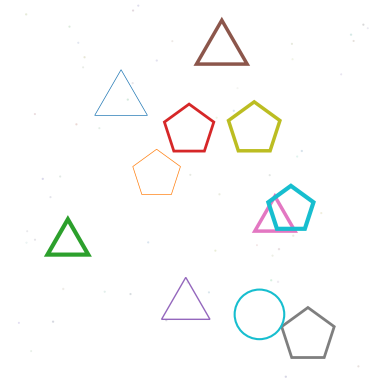[{"shape": "triangle", "thickness": 0.5, "radius": 0.4, "center": [0.314, 0.74]}, {"shape": "pentagon", "thickness": 0.5, "radius": 0.33, "center": [0.407, 0.547]}, {"shape": "triangle", "thickness": 3, "radius": 0.31, "center": [0.176, 0.369]}, {"shape": "pentagon", "thickness": 2, "radius": 0.34, "center": [0.491, 0.662]}, {"shape": "triangle", "thickness": 1, "radius": 0.36, "center": [0.483, 0.207]}, {"shape": "triangle", "thickness": 2.5, "radius": 0.38, "center": [0.576, 0.872]}, {"shape": "triangle", "thickness": 2.5, "radius": 0.3, "center": [0.714, 0.43]}, {"shape": "pentagon", "thickness": 2, "radius": 0.36, "center": [0.8, 0.129]}, {"shape": "pentagon", "thickness": 2.5, "radius": 0.35, "center": [0.66, 0.665]}, {"shape": "pentagon", "thickness": 3, "radius": 0.31, "center": [0.756, 0.456]}, {"shape": "circle", "thickness": 1.5, "radius": 0.32, "center": [0.674, 0.183]}]